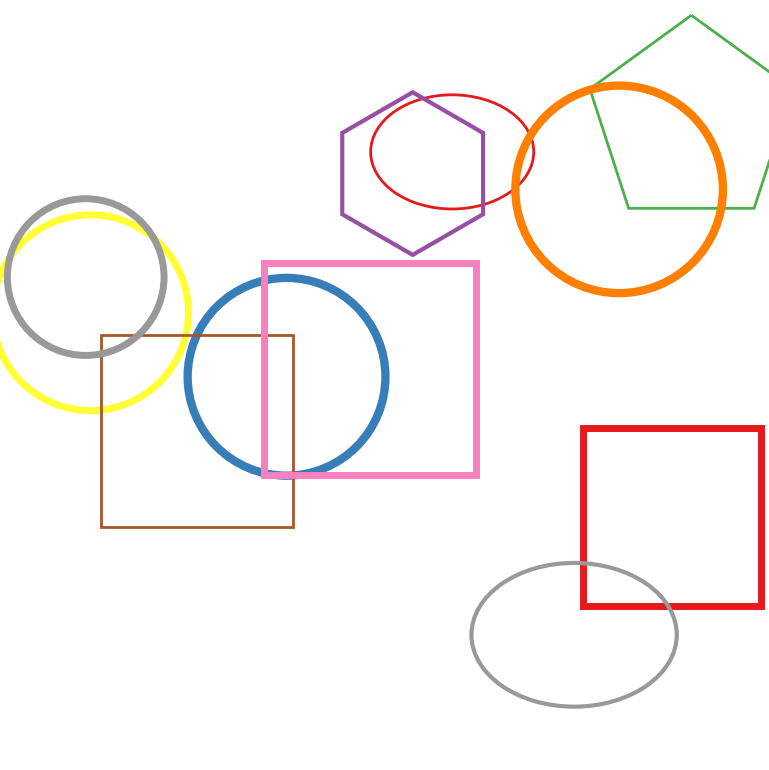[{"shape": "square", "thickness": 2.5, "radius": 0.58, "center": [0.873, 0.329]}, {"shape": "oval", "thickness": 1, "radius": 0.53, "center": [0.587, 0.803]}, {"shape": "circle", "thickness": 3, "radius": 0.64, "center": [0.372, 0.511]}, {"shape": "pentagon", "thickness": 1, "radius": 0.69, "center": [0.898, 0.842]}, {"shape": "hexagon", "thickness": 1.5, "radius": 0.53, "center": [0.536, 0.775]}, {"shape": "circle", "thickness": 3, "radius": 0.67, "center": [0.804, 0.754]}, {"shape": "circle", "thickness": 2.5, "radius": 0.64, "center": [0.118, 0.594]}, {"shape": "square", "thickness": 1, "radius": 0.62, "center": [0.256, 0.441]}, {"shape": "square", "thickness": 2.5, "radius": 0.69, "center": [0.48, 0.521]}, {"shape": "circle", "thickness": 2.5, "radius": 0.51, "center": [0.111, 0.64]}, {"shape": "oval", "thickness": 1.5, "radius": 0.67, "center": [0.746, 0.176]}]